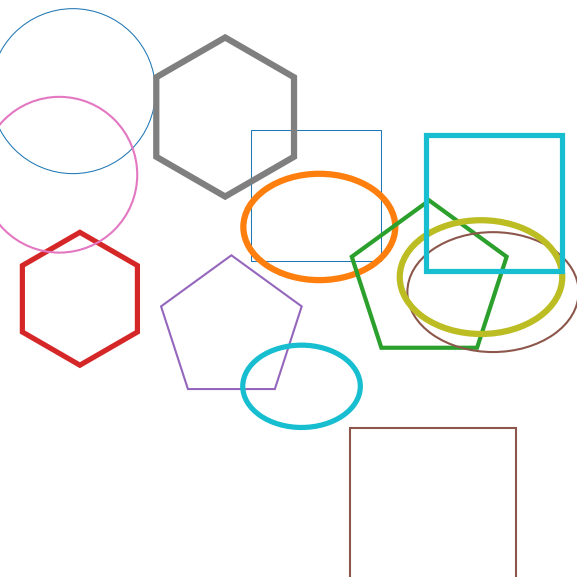[{"shape": "square", "thickness": 0.5, "radius": 0.57, "center": [0.547, 0.66]}, {"shape": "circle", "thickness": 0.5, "radius": 0.71, "center": [0.126, 0.841]}, {"shape": "oval", "thickness": 3, "radius": 0.66, "center": [0.553, 0.606]}, {"shape": "pentagon", "thickness": 2, "radius": 0.7, "center": [0.743, 0.511]}, {"shape": "hexagon", "thickness": 2.5, "radius": 0.58, "center": [0.138, 0.482]}, {"shape": "pentagon", "thickness": 1, "radius": 0.64, "center": [0.401, 0.429]}, {"shape": "square", "thickness": 1, "radius": 0.72, "center": [0.75, 0.114]}, {"shape": "oval", "thickness": 1, "radius": 0.74, "center": [0.854, 0.493]}, {"shape": "circle", "thickness": 1, "radius": 0.67, "center": [0.103, 0.697]}, {"shape": "hexagon", "thickness": 3, "radius": 0.69, "center": [0.39, 0.797]}, {"shape": "oval", "thickness": 3, "radius": 0.7, "center": [0.833, 0.519]}, {"shape": "oval", "thickness": 2.5, "radius": 0.51, "center": [0.522, 0.33]}, {"shape": "square", "thickness": 2.5, "radius": 0.59, "center": [0.855, 0.647]}]